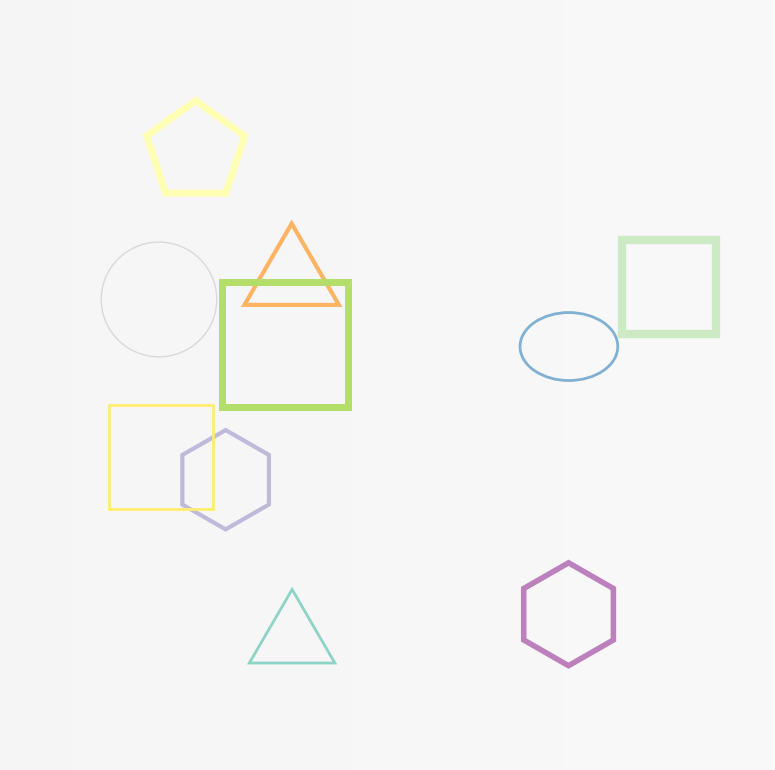[{"shape": "triangle", "thickness": 1, "radius": 0.32, "center": [0.377, 0.171]}, {"shape": "pentagon", "thickness": 2.5, "radius": 0.33, "center": [0.252, 0.803]}, {"shape": "hexagon", "thickness": 1.5, "radius": 0.32, "center": [0.291, 0.377]}, {"shape": "oval", "thickness": 1, "radius": 0.32, "center": [0.734, 0.55]}, {"shape": "triangle", "thickness": 1.5, "radius": 0.35, "center": [0.376, 0.639]}, {"shape": "square", "thickness": 2.5, "radius": 0.41, "center": [0.368, 0.552]}, {"shape": "circle", "thickness": 0.5, "radius": 0.37, "center": [0.205, 0.611]}, {"shape": "hexagon", "thickness": 2, "radius": 0.33, "center": [0.734, 0.202]}, {"shape": "square", "thickness": 3, "radius": 0.3, "center": [0.864, 0.627]}, {"shape": "square", "thickness": 1, "radius": 0.34, "center": [0.208, 0.406]}]